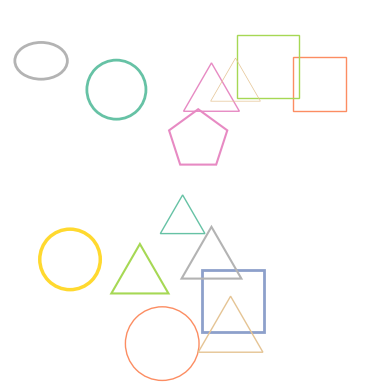[{"shape": "circle", "thickness": 2, "radius": 0.38, "center": [0.302, 0.767]}, {"shape": "triangle", "thickness": 1, "radius": 0.33, "center": [0.474, 0.427]}, {"shape": "circle", "thickness": 1, "radius": 0.48, "center": [0.421, 0.107]}, {"shape": "square", "thickness": 1, "radius": 0.35, "center": [0.83, 0.783]}, {"shape": "square", "thickness": 2, "radius": 0.4, "center": [0.605, 0.218]}, {"shape": "pentagon", "thickness": 1.5, "radius": 0.4, "center": [0.515, 0.637]}, {"shape": "triangle", "thickness": 1, "radius": 0.42, "center": [0.549, 0.753]}, {"shape": "triangle", "thickness": 1.5, "radius": 0.43, "center": [0.363, 0.281]}, {"shape": "square", "thickness": 1, "radius": 0.41, "center": [0.696, 0.827]}, {"shape": "circle", "thickness": 2.5, "radius": 0.39, "center": [0.182, 0.326]}, {"shape": "triangle", "thickness": 0.5, "radius": 0.37, "center": [0.612, 0.775]}, {"shape": "triangle", "thickness": 1, "radius": 0.48, "center": [0.599, 0.134]}, {"shape": "triangle", "thickness": 1.5, "radius": 0.45, "center": [0.549, 0.321]}, {"shape": "oval", "thickness": 2, "radius": 0.34, "center": [0.107, 0.842]}]